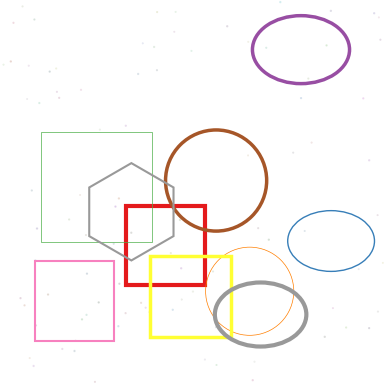[{"shape": "square", "thickness": 3, "radius": 0.51, "center": [0.43, 0.361]}, {"shape": "oval", "thickness": 1, "radius": 0.56, "center": [0.86, 0.374]}, {"shape": "square", "thickness": 0.5, "radius": 0.72, "center": [0.251, 0.514]}, {"shape": "oval", "thickness": 2.5, "radius": 0.63, "center": [0.782, 0.871]}, {"shape": "circle", "thickness": 0.5, "radius": 0.57, "center": [0.649, 0.244]}, {"shape": "square", "thickness": 2.5, "radius": 0.52, "center": [0.495, 0.229]}, {"shape": "circle", "thickness": 2.5, "radius": 0.66, "center": [0.561, 0.531]}, {"shape": "square", "thickness": 1.5, "radius": 0.52, "center": [0.194, 0.218]}, {"shape": "oval", "thickness": 3, "radius": 0.59, "center": [0.677, 0.183]}, {"shape": "hexagon", "thickness": 1.5, "radius": 0.63, "center": [0.341, 0.45]}]